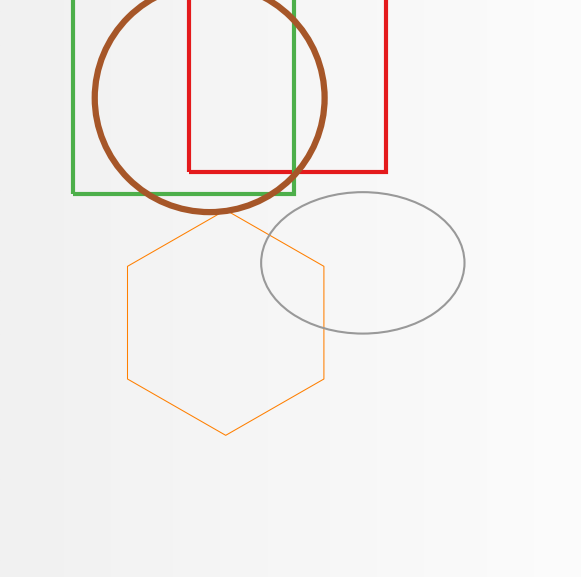[{"shape": "square", "thickness": 2, "radius": 0.85, "center": [0.494, 0.87]}, {"shape": "square", "thickness": 2, "radius": 0.95, "center": [0.316, 0.854]}, {"shape": "hexagon", "thickness": 0.5, "radius": 0.98, "center": [0.388, 0.44]}, {"shape": "circle", "thickness": 3, "radius": 0.99, "center": [0.361, 0.83]}, {"shape": "oval", "thickness": 1, "radius": 0.87, "center": [0.624, 0.544]}]